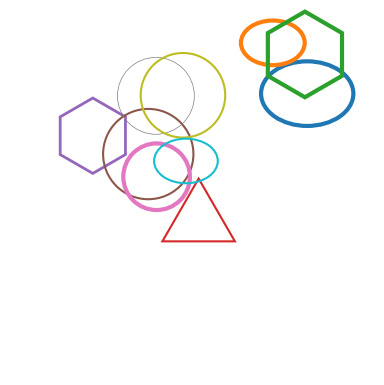[{"shape": "oval", "thickness": 3, "radius": 0.6, "center": [0.798, 0.757]}, {"shape": "oval", "thickness": 3, "radius": 0.41, "center": [0.709, 0.889]}, {"shape": "hexagon", "thickness": 3, "radius": 0.56, "center": [0.792, 0.859]}, {"shape": "triangle", "thickness": 1.5, "radius": 0.54, "center": [0.516, 0.427]}, {"shape": "hexagon", "thickness": 2, "radius": 0.49, "center": [0.241, 0.647]}, {"shape": "circle", "thickness": 1.5, "radius": 0.59, "center": [0.385, 0.6]}, {"shape": "circle", "thickness": 3, "radius": 0.43, "center": [0.407, 0.541]}, {"shape": "circle", "thickness": 0.5, "radius": 0.5, "center": [0.405, 0.751]}, {"shape": "circle", "thickness": 1.5, "radius": 0.55, "center": [0.475, 0.753]}, {"shape": "oval", "thickness": 1.5, "radius": 0.41, "center": [0.483, 0.582]}]